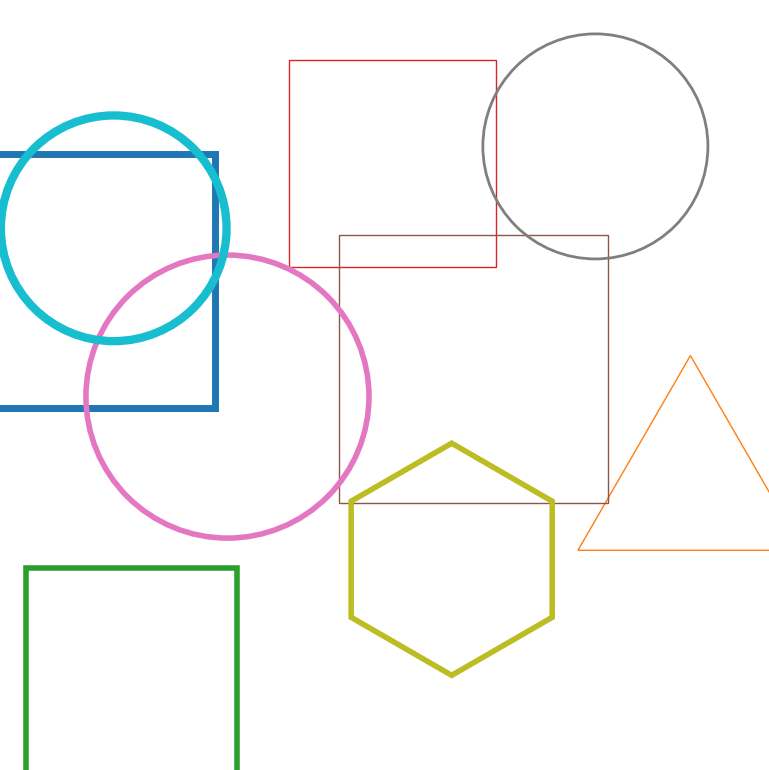[{"shape": "square", "thickness": 2.5, "radius": 0.83, "center": [0.114, 0.635]}, {"shape": "triangle", "thickness": 0.5, "radius": 0.84, "center": [0.897, 0.37]}, {"shape": "square", "thickness": 2, "radius": 0.69, "center": [0.171, 0.125]}, {"shape": "square", "thickness": 0.5, "radius": 0.67, "center": [0.509, 0.787]}, {"shape": "square", "thickness": 0.5, "radius": 0.87, "center": [0.615, 0.521]}, {"shape": "circle", "thickness": 2, "radius": 0.92, "center": [0.295, 0.485]}, {"shape": "circle", "thickness": 1, "radius": 0.73, "center": [0.773, 0.81]}, {"shape": "hexagon", "thickness": 2, "radius": 0.75, "center": [0.587, 0.274]}, {"shape": "circle", "thickness": 3, "radius": 0.73, "center": [0.148, 0.704]}]